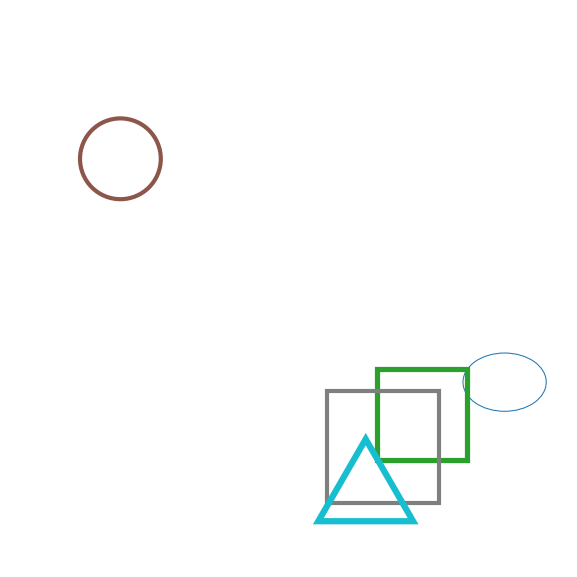[{"shape": "oval", "thickness": 0.5, "radius": 0.36, "center": [0.874, 0.337]}, {"shape": "square", "thickness": 2.5, "radius": 0.39, "center": [0.731, 0.281]}, {"shape": "circle", "thickness": 2, "radius": 0.35, "center": [0.208, 0.724]}, {"shape": "square", "thickness": 2, "radius": 0.48, "center": [0.663, 0.225]}, {"shape": "triangle", "thickness": 3, "radius": 0.47, "center": [0.633, 0.144]}]